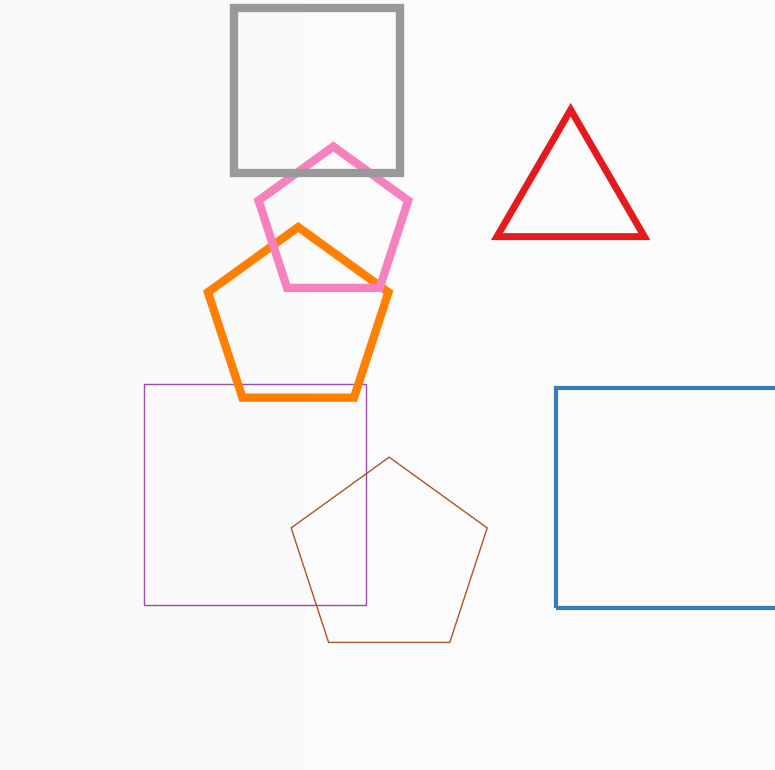[{"shape": "triangle", "thickness": 2.5, "radius": 0.55, "center": [0.736, 0.748]}, {"shape": "square", "thickness": 1.5, "radius": 0.71, "center": [0.86, 0.354]}, {"shape": "square", "thickness": 0.5, "radius": 0.72, "center": [0.329, 0.358]}, {"shape": "pentagon", "thickness": 3, "radius": 0.61, "center": [0.385, 0.583]}, {"shape": "pentagon", "thickness": 0.5, "radius": 0.66, "center": [0.502, 0.273]}, {"shape": "pentagon", "thickness": 3, "radius": 0.51, "center": [0.43, 0.708]}, {"shape": "square", "thickness": 3, "radius": 0.54, "center": [0.409, 0.882]}]